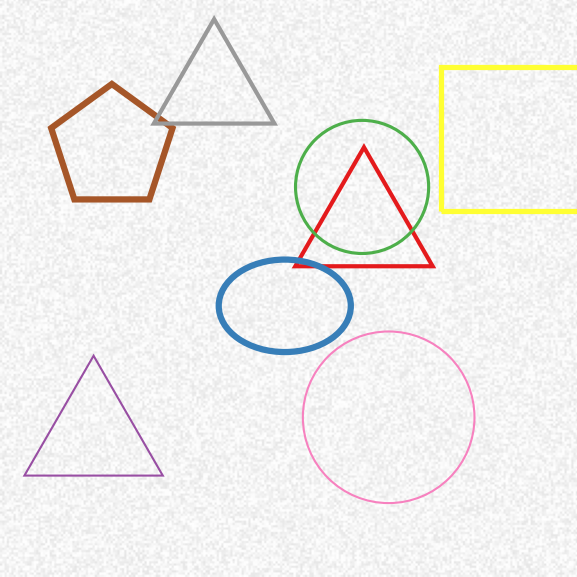[{"shape": "triangle", "thickness": 2, "radius": 0.69, "center": [0.63, 0.607]}, {"shape": "oval", "thickness": 3, "radius": 0.57, "center": [0.493, 0.47]}, {"shape": "circle", "thickness": 1.5, "radius": 0.58, "center": [0.627, 0.675]}, {"shape": "triangle", "thickness": 1, "radius": 0.69, "center": [0.162, 0.245]}, {"shape": "square", "thickness": 2.5, "radius": 0.62, "center": [0.887, 0.759]}, {"shape": "pentagon", "thickness": 3, "radius": 0.55, "center": [0.194, 0.743]}, {"shape": "circle", "thickness": 1, "radius": 0.74, "center": [0.673, 0.277]}, {"shape": "triangle", "thickness": 2, "radius": 0.6, "center": [0.371, 0.845]}]